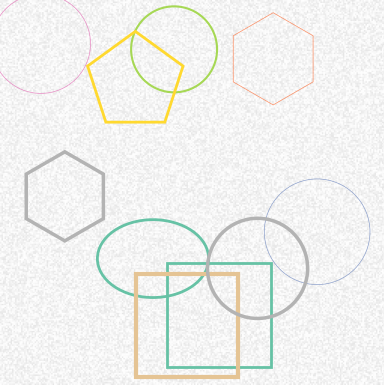[{"shape": "oval", "thickness": 2, "radius": 0.72, "center": [0.397, 0.328]}, {"shape": "square", "thickness": 2, "radius": 0.67, "center": [0.569, 0.182]}, {"shape": "hexagon", "thickness": 0.5, "radius": 0.6, "center": [0.71, 0.847]}, {"shape": "circle", "thickness": 0.5, "radius": 0.69, "center": [0.824, 0.398]}, {"shape": "circle", "thickness": 0.5, "radius": 0.64, "center": [0.106, 0.886]}, {"shape": "circle", "thickness": 1.5, "radius": 0.56, "center": [0.452, 0.872]}, {"shape": "pentagon", "thickness": 2, "radius": 0.65, "center": [0.351, 0.788]}, {"shape": "square", "thickness": 3, "radius": 0.66, "center": [0.485, 0.154]}, {"shape": "circle", "thickness": 2.5, "radius": 0.65, "center": [0.669, 0.303]}, {"shape": "hexagon", "thickness": 2.5, "radius": 0.58, "center": [0.168, 0.49]}]